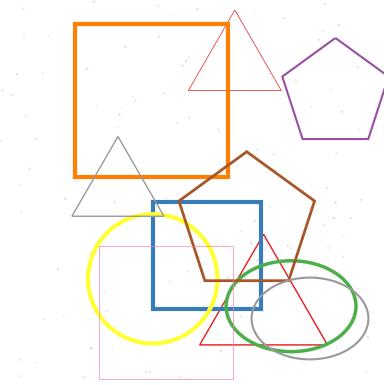[{"shape": "triangle", "thickness": 0.5, "radius": 0.7, "center": [0.61, 0.834]}, {"shape": "triangle", "thickness": 1, "radius": 0.96, "center": [0.685, 0.2]}, {"shape": "square", "thickness": 3, "radius": 0.7, "center": [0.537, 0.336]}, {"shape": "oval", "thickness": 2.5, "radius": 0.84, "center": [0.756, 0.205]}, {"shape": "pentagon", "thickness": 1.5, "radius": 0.73, "center": [0.871, 0.756]}, {"shape": "square", "thickness": 3, "radius": 0.99, "center": [0.393, 0.739]}, {"shape": "circle", "thickness": 3, "radius": 0.84, "center": [0.397, 0.276]}, {"shape": "pentagon", "thickness": 2, "radius": 0.93, "center": [0.641, 0.421]}, {"shape": "square", "thickness": 0.5, "radius": 0.87, "center": [0.43, 0.189]}, {"shape": "oval", "thickness": 1.5, "radius": 0.76, "center": [0.805, 0.173]}, {"shape": "triangle", "thickness": 1, "radius": 0.69, "center": [0.306, 0.507]}]